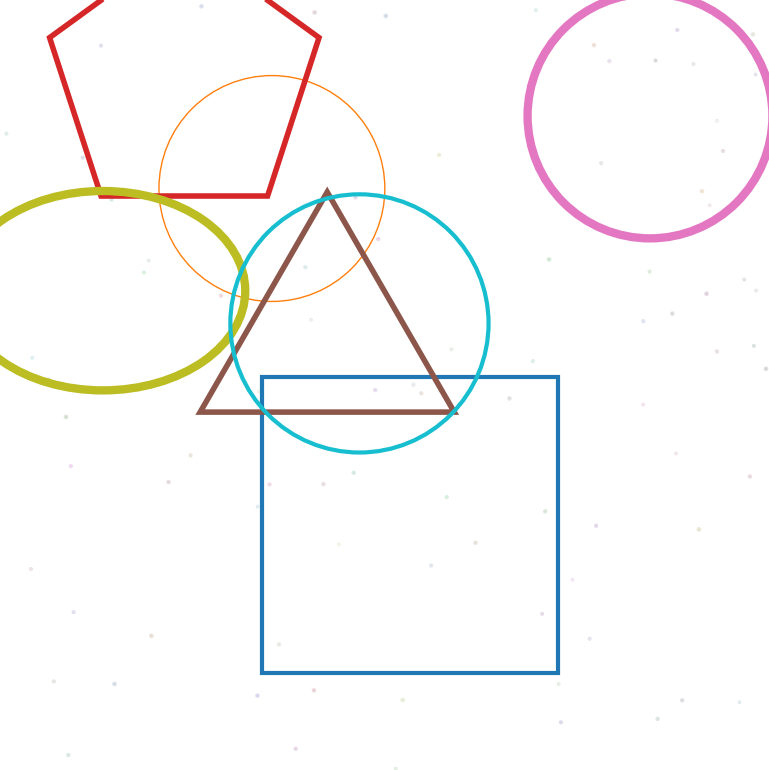[{"shape": "square", "thickness": 1.5, "radius": 0.96, "center": [0.532, 0.318]}, {"shape": "circle", "thickness": 0.5, "radius": 0.73, "center": [0.353, 0.755]}, {"shape": "pentagon", "thickness": 2, "radius": 0.92, "center": [0.239, 0.894]}, {"shape": "triangle", "thickness": 2, "radius": 0.95, "center": [0.425, 0.56]}, {"shape": "circle", "thickness": 3, "radius": 0.8, "center": [0.844, 0.849]}, {"shape": "oval", "thickness": 3, "radius": 0.92, "center": [0.134, 0.622]}, {"shape": "circle", "thickness": 1.5, "radius": 0.84, "center": [0.467, 0.58]}]